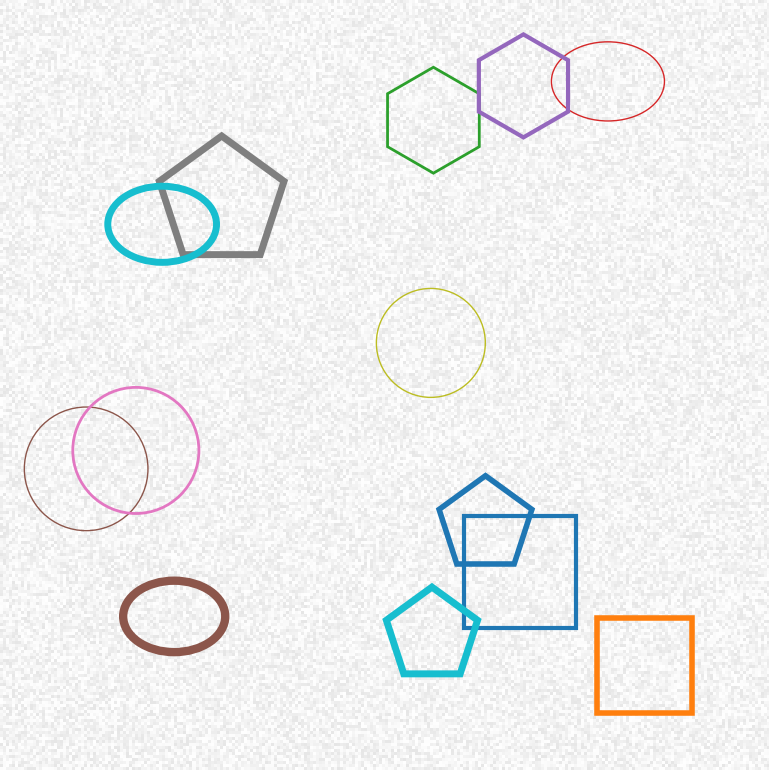[{"shape": "pentagon", "thickness": 2, "radius": 0.32, "center": [0.631, 0.319]}, {"shape": "square", "thickness": 1.5, "radius": 0.36, "center": [0.675, 0.257]}, {"shape": "square", "thickness": 2, "radius": 0.31, "center": [0.837, 0.135]}, {"shape": "hexagon", "thickness": 1, "radius": 0.34, "center": [0.563, 0.844]}, {"shape": "oval", "thickness": 0.5, "radius": 0.37, "center": [0.79, 0.894]}, {"shape": "hexagon", "thickness": 1.5, "radius": 0.33, "center": [0.68, 0.888]}, {"shape": "circle", "thickness": 0.5, "radius": 0.4, "center": [0.112, 0.391]}, {"shape": "oval", "thickness": 3, "radius": 0.33, "center": [0.226, 0.199]}, {"shape": "circle", "thickness": 1, "radius": 0.41, "center": [0.176, 0.415]}, {"shape": "pentagon", "thickness": 2.5, "radius": 0.43, "center": [0.288, 0.738]}, {"shape": "circle", "thickness": 0.5, "radius": 0.35, "center": [0.56, 0.555]}, {"shape": "oval", "thickness": 2.5, "radius": 0.35, "center": [0.211, 0.709]}, {"shape": "pentagon", "thickness": 2.5, "radius": 0.31, "center": [0.561, 0.175]}]